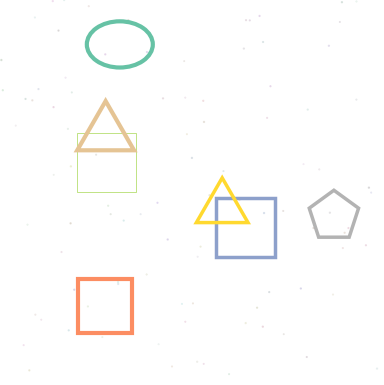[{"shape": "oval", "thickness": 3, "radius": 0.43, "center": [0.311, 0.885]}, {"shape": "square", "thickness": 3, "radius": 0.35, "center": [0.272, 0.205]}, {"shape": "square", "thickness": 2.5, "radius": 0.39, "center": [0.637, 0.41]}, {"shape": "square", "thickness": 0.5, "radius": 0.39, "center": [0.276, 0.578]}, {"shape": "triangle", "thickness": 2.5, "radius": 0.39, "center": [0.577, 0.461]}, {"shape": "triangle", "thickness": 3, "radius": 0.43, "center": [0.274, 0.652]}, {"shape": "pentagon", "thickness": 2.5, "radius": 0.34, "center": [0.867, 0.438]}]